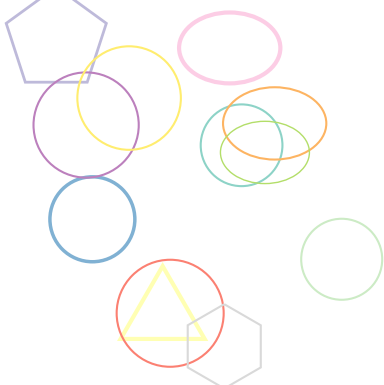[{"shape": "circle", "thickness": 1.5, "radius": 0.53, "center": [0.627, 0.623]}, {"shape": "triangle", "thickness": 3, "radius": 0.63, "center": [0.422, 0.183]}, {"shape": "pentagon", "thickness": 2, "radius": 0.68, "center": [0.146, 0.897]}, {"shape": "circle", "thickness": 1.5, "radius": 0.69, "center": [0.442, 0.186]}, {"shape": "circle", "thickness": 2.5, "radius": 0.55, "center": [0.24, 0.43]}, {"shape": "oval", "thickness": 1.5, "radius": 0.67, "center": [0.713, 0.679]}, {"shape": "oval", "thickness": 1, "radius": 0.58, "center": [0.688, 0.604]}, {"shape": "oval", "thickness": 3, "radius": 0.66, "center": [0.597, 0.875]}, {"shape": "hexagon", "thickness": 1.5, "radius": 0.55, "center": [0.582, 0.1]}, {"shape": "circle", "thickness": 1.5, "radius": 0.68, "center": [0.224, 0.675]}, {"shape": "circle", "thickness": 1.5, "radius": 0.53, "center": [0.888, 0.327]}, {"shape": "circle", "thickness": 1.5, "radius": 0.67, "center": [0.335, 0.745]}]